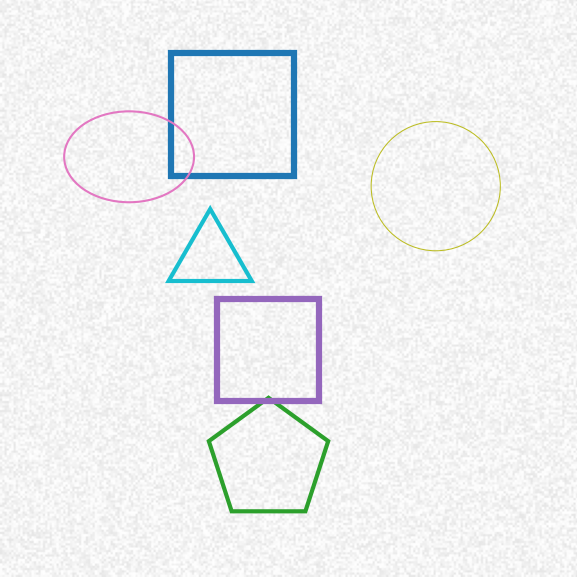[{"shape": "square", "thickness": 3, "radius": 0.53, "center": [0.403, 0.8]}, {"shape": "pentagon", "thickness": 2, "radius": 0.54, "center": [0.465, 0.202]}, {"shape": "square", "thickness": 3, "radius": 0.44, "center": [0.464, 0.393]}, {"shape": "oval", "thickness": 1, "radius": 0.56, "center": [0.224, 0.728]}, {"shape": "circle", "thickness": 0.5, "radius": 0.56, "center": [0.755, 0.677]}, {"shape": "triangle", "thickness": 2, "radius": 0.42, "center": [0.364, 0.554]}]